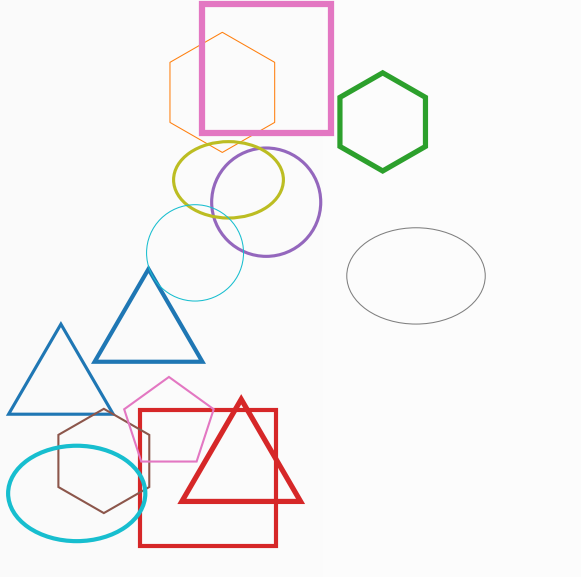[{"shape": "triangle", "thickness": 2, "radius": 0.54, "center": [0.255, 0.426]}, {"shape": "triangle", "thickness": 1.5, "radius": 0.52, "center": [0.105, 0.334]}, {"shape": "hexagon", "thickness": 0.5, "radius": 0.52, "center": [0.382, 0.839]}, {"shape": "hexagon", "thickness": 2.5, "radius": 0.42, "center": [0.658, 0.788]}, {"shape": "square", "thickness": 2, "radius": 0.59, "center": [0.358, 0.172]}, {"shape": "triangle", "thickness": 2.5, "radius": 0.59, "center": [0.415, 0.19]}, {"shape": "circle", "thickness": 1.5, "radius": 0.47, "center": [0.458, 0.649]}, {"shape": "hexagon", "thickness": 1, "radius": 0.45, "center": [0.179, 0.201]}, {"shape": "square", "thickness": 3, "radius": 0.56, "center": [0.459, 0.881]}, {"shape": "pentagon", "thickness": 1, "radius": 0.4, "center": [0.291, 0.265]}, {"shape": "oval", "thickness": 0.5, "radius": 0.6, "center": [0.716, 0.521]}, {"shape": "oval", "thickness": 1.5, "radius": 0.47, "center": [0.393, 0.688]}, {"shape": "oval", "thickness": 2, "radius": 0.59, "center": [0.132, 0.145]}, {"shape": "circle", "thickness": 0.5, "radius": 0.42, "center": [0.336, 0.561]}]